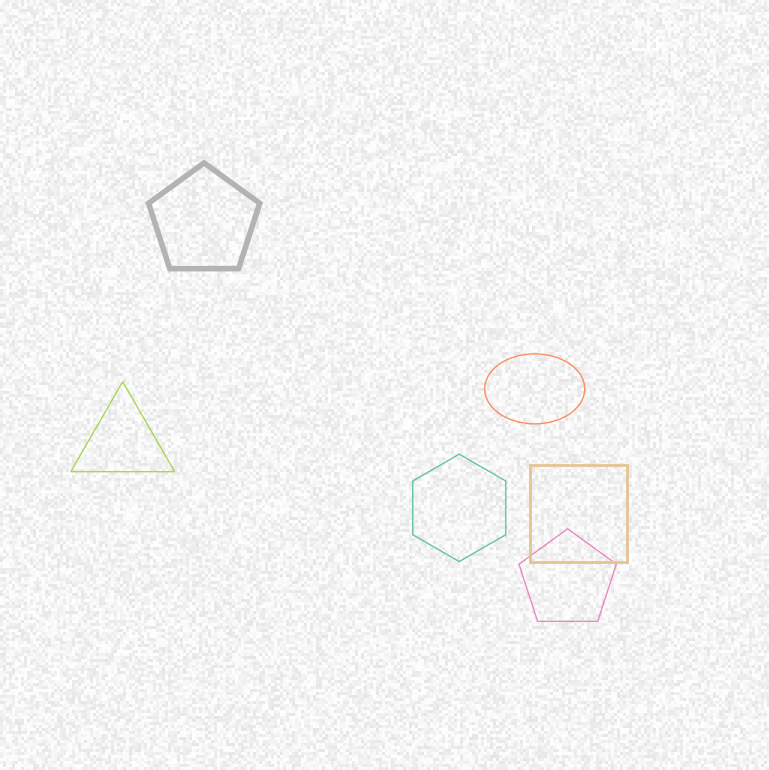[{"shape": "hexagon", "thickness": 0.5, "radius": 0.35, "center": [0.596, 0.34]}, {"shape": "oval", "thickness": 0.5, "radius": 0.32, "center": [0.694, 0.495]}, {"shape": "pentagon", "thickness": 0.5, "radius": 0.33, "center": [0.737, 0.247]}, {"shape": "triangle", "thickness": 0.5, "radius": 0.39, "center": [0.159, 0.426]}, {"shape": "square", "thickness": 1, "radius": 0.32, "center": [0.752, 0.333]}, {"shape": "pentagon", "thickness": 2, "radius": 0.38, "center": [0.265, 0.713]}]